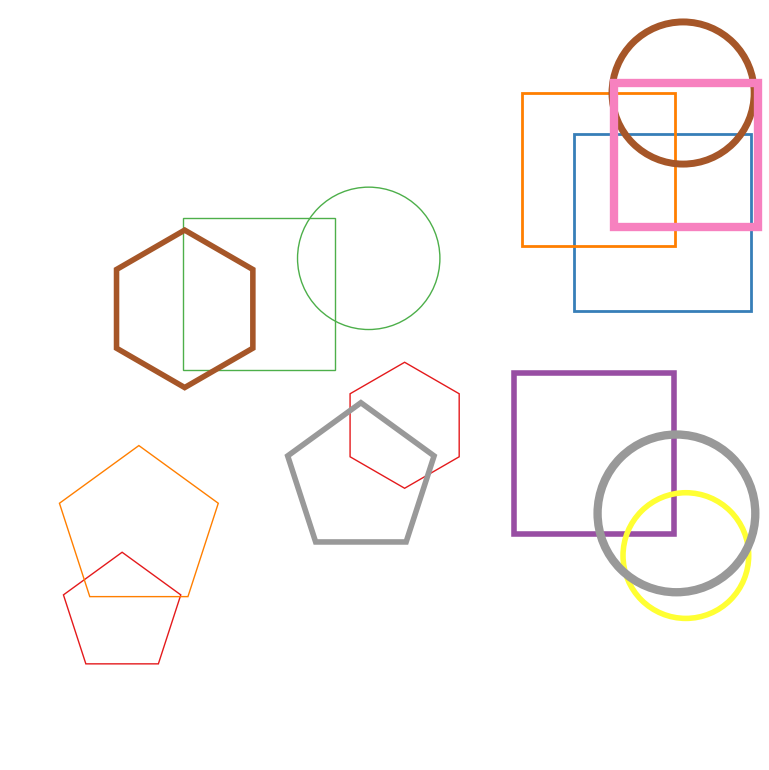[{"shape": "pentagon", "thickness": 0.5, "radius": 0.4, "center": [0.159, 0.203]}, {"shape": "hexagon", "thickness": 0.5, "radius": 0.41, "center": [0.525, 0.448]}, {"shape": "square", "thickness": 1, "radius": 0.57, "center": [0.86, 0.711]}, {"shape": "circle", "thickness": 0.5, "radius": 0.46, "center": [0.479, 0.664]}, {"shape": "square", "thickness": 0.5, "radius": 0.49, "center": [0.336, 0.618]}, {"shape": "square", "thickness": 2, "radius": 0.52, "center": [0.771, 0.411]}, {"shape": "pentagon", "thickness": 0.5, "radius": 0.54, "center": [0.18, 0.313]}, {"shape": "square", "thickness": 1, "radius": 0.5, "center": [0.777, 0.78]}, {"shape": "circle", "thickness": 2, "radius": 0.41, "center": [0.891, 0.278]}, {"shape": "circle", "thickness": 2.5, "radius": 0.46, "center": [0.887, 0.879]}, {"shape": "hexagon", "thickness": 2, "radius": 0.51, "center": [0.24, 0.599]}, {"shape": "square", "thickness": 3, "radius": 0.47, "center": [0.891, 0.798]}, {"shape": "circle", "thickness": 3, "radius": 0.51, "center": [0.878, 0.333]}, {"shape": "pentagon", "thickness": 2, "radius": 0.5, "center": [0.469, 0.377]}]